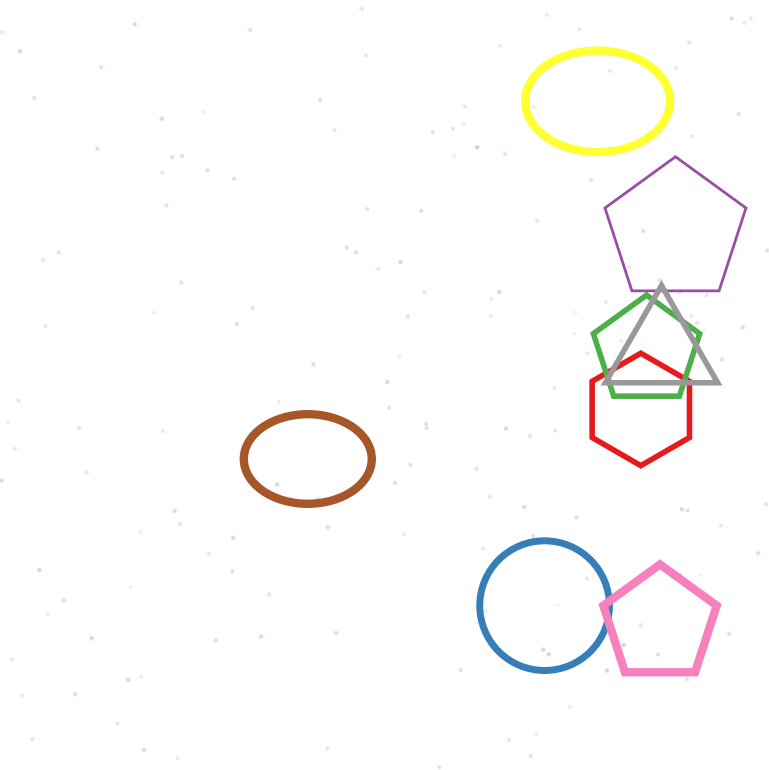[{"shape": "hexagon", "thickness": 2, "radius": 0.36, "center": [0.832, 0.468]}, {"shape": "circle", "thickness": 2.5, "radius": 0.42, "center": [0.707, 0.213]}, {"shape": "pentagon", "thickness": 2, "radius": 0.36, "center": [0.84, 0.544]}, {"shape": "pentagon", "thickness": 1, "radius": 0.48, "center": [0.877, 0.7]}, {"shape": "oval", "thickness": 3, "radius": 0.47, "center": [0.776, 0.868]}, {"shape": "oval", "thickness": 3, "radius": 0.42, "center": [0.4, 0.404]}, {"shape": "pentagon", "thickness": 3, "radius": 0.39, "center": [0.857, 0.19]}, {"shape": "triangle", "thickness": 2, "radius": 0.42, "center": [0.859, 0.545]}]